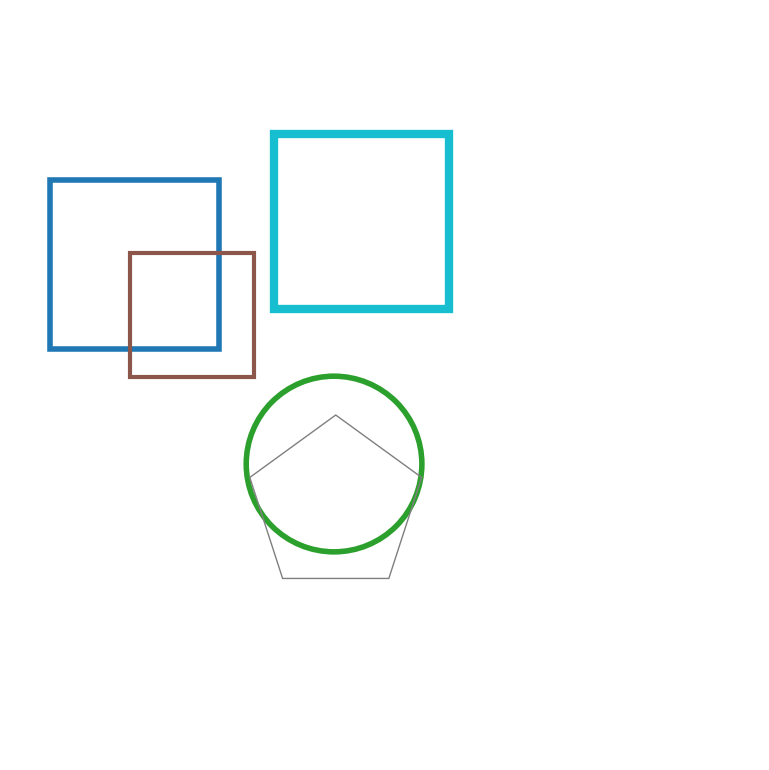[{"shape": "square", "thickness": 2, "radius": 0.55, "center": [0.174, 0.657]}, {"shape": "circle", "thickness": 2, "radius": 0.57, "center": [0.434, 0.397]}, {"shape": "square", "thickness": 1.5, "radius": 0.4, "center": [0.249, 0.591]}, {"shape": "pentagon", "thickness": 0.5, "radius": 0.59, "center": [0.436, 0.344]}, {"shape": "square", "thickness": 3, "radius": 0.57, "center": [0.469, 0.712]}]